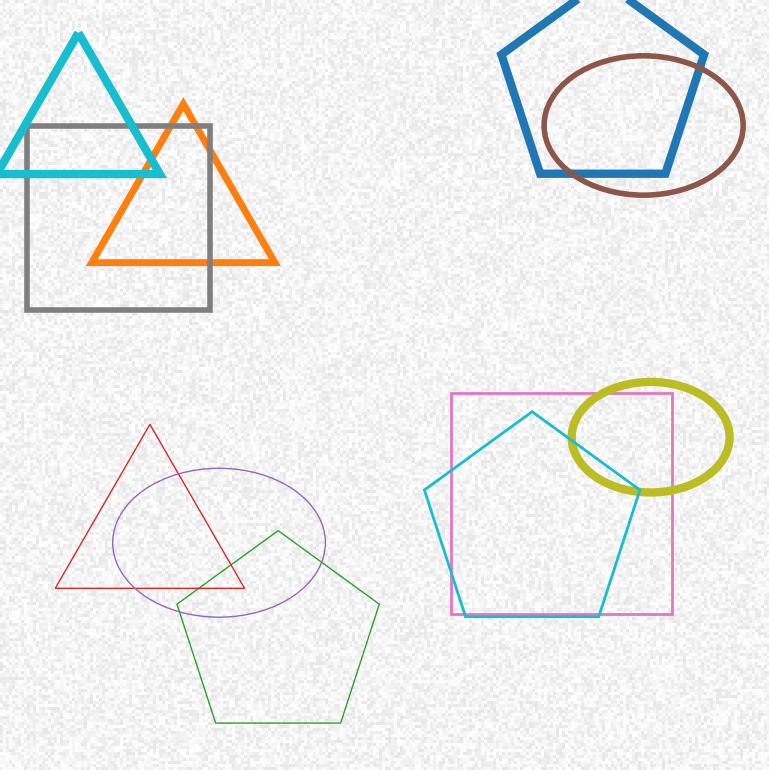[{"shape": "pentagon", "thickness": 3, "radius": 0.69, "center": [0.783, 0.886]}, {"shape": "triangle", "thickness": 2.5, "radius": 0.69, "center": [0.238, 0.728]}, {"shape": "pentagon", "thickness": 0.5, "radius": 0.69, "center": [0.361, 0.173]}, {"shape": "triangle", "thickness": 0.5, "radius": 0.71, "center": [0.195, 0.307]}, {"shape": "oval", "thickness": 0.5, "radius": 0.69, "center": [0.284, 0.295]}, {"shape": "oval", "thickness": 2, "radius": 0.65, "center": [0.836, 0.837]}, {"shape": "square", "thickness": 1, "radius": 0.72, "center": [0.729, 0.346]}, {"shape": "square", "thickness": 2, "radius": 0.6, "center": [0.154, 0.717]}, {"shape": "oval", "thickness": 3, "radius": 0.51, "center": [0.845, 0.432]}, {"shape": "triangle", "thickness": 3, "radius": 0.61, "center": [0.102, 0.835]}, {"shape": "pentagon", "thickness": 1, "radius": 0.74, "center": [0.691, 0.318]}]